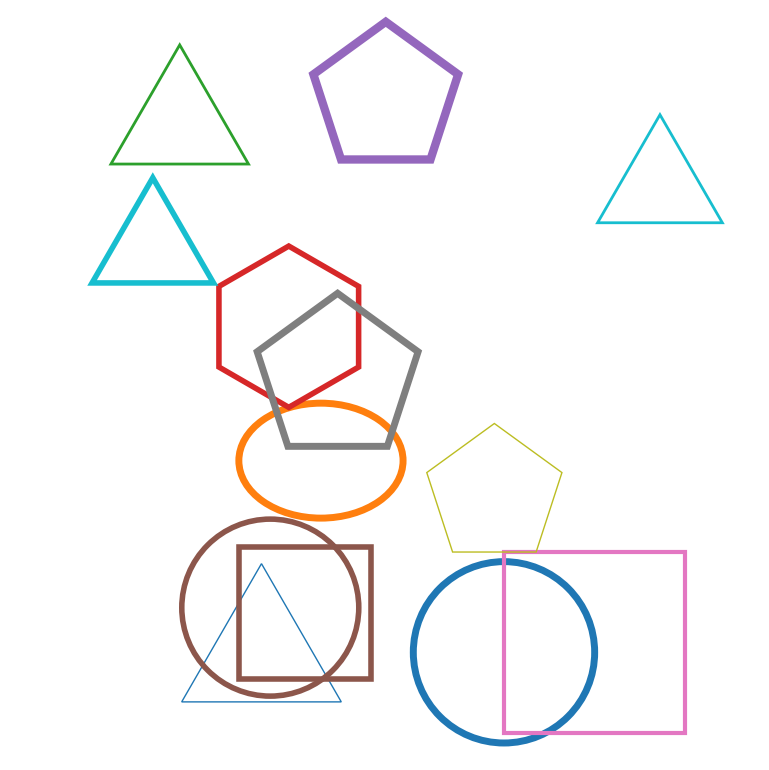[{"shape": "triangle", "thickness": 0.5, "radius": 0.6, "center": [0.34, 0.148]}, {"shape": "circle", "thickness": 2.5, "radius": 0.59, "center": [0.655, 0.153]}, {"shape": "oval", "thickness": 2.5, "radius": 0.53, "center": [0.417, 0.402]}, {"shape": "triangle", "thickness": 1, "radius": 0.52, "center": [0.233, 0.839]}, {"shape": "hexagon", "thickness": 2, "radius": 0.52, "center": [0.375, 0.576]}, {"shape": "pentagon", "thickness": 3, "radius": 0.49, "center": [0.501, 0.873]}, {"shape": "circle", "thickness": 2, "radius": 0.57, "center": [0.351, 0.211]}, {"shape": "square", "thickness": 2, "radius": 0.43, "center": [0.397, 0.204]}, {"shape": "square", "thickness": 1.5, "radius": 0.59, "center": [0.772, 0.165]}, {"shape": "pentagon", "thickness": 2.5, "radius": 0.55, "center": [0.438, 0.509]}, {"shape": "pentagon", "thickness": 0.5, "radius": 0.46, "center": [0.642, 0.358]}, {"shape": "triangle", "thickness": 2, "radius": 0.46, "center": [0.198, 0.678]}, {"shape": "triangle", "thickness": 1, "radius": 0.47, "center": [0.857, 0.757]}]